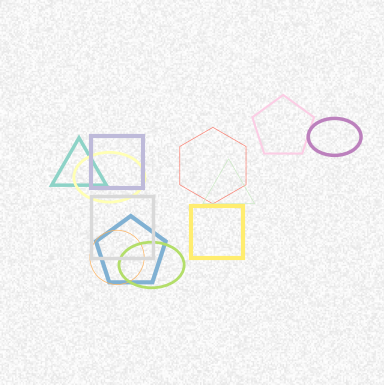[{"shape": "triangle", "thickness": 2.5, "radius": 0.41, "center": [0.205, 0.56]}, {"shape": "oval", "thickness": 2, "radius": 0.46, "center": [0.284, 0.54]}, {"shape": "square", "thickness": 3, "radius": 0.34, "center": [0.304, 0.579]}, {"shape": "hexagon", "thickness": 0.5, "radius": 0.5, "center": [0.553, 0.57]}, {"shape": "pentagon", "thickness": 3, "radius": 0.48, "center": [0.34, 0.344]}, {"shape": "circle", "thickness": 0.5, "radius": 0.35, "center": [0.304, 0.331]}, {"shape": "oval", "thickness": 2, "radius": 0.42, "center": [0.394, 0.312]}, {"shape": "pentagon", "thickness": 1.5, "radius": 0.42, "center": [0.736, 0.669]}, {"shape": "square", "thickness": 2.5, "radius": 0.4, "center": [0.316, 0.41]}, {"shape": "oval", "thickness": 2.5, "radius": 0.34, "center": [0.869, 0.644]}, {"shape": "triangle", "thickness": 0.5, "radius": 0.39, "center": [0.594, 0.51]}, {"shape": "square", "thickness": 3, "radius": 0.34, "center": [0.564, 0.398]}]